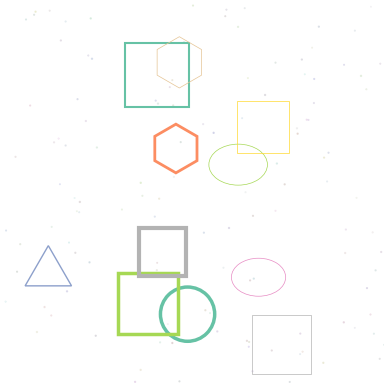[{"shape": "circle", "thickness": 2.5, "radius": 0.35, "center": [0.487, 0.184]}, {"shape": "square", "thickness": 1.5, "radius": 0.42, "center": [0.407, 0.804]}, {"shape": "hexagon", "thickness": 2, "radius": 0.32, "center": [0.457, 0.614]}, {"shape": "triangle", "thickness": 1, "radius": 0.35, "center": [0.126, 0.292]}, {"shape": "oval", "thickness": 0.5, "radius": 0.35, "center": [0.672, 0.28]}, {"shape": "oval", "thickness": 0.5, "radius": 0.38, "center": [0.619, 0.572]}, {"shape": "square", "thickness": 2.5, "radius": 0.39, "center": [0.384, 0.212]}, {"shape": "square", "thickness": 0.5, "radius": 0.34, "center": [0.682, 0.67]}, {"shape": "hexagon", "thickness": 0.5, "radius": 0.33, "center": [0.466, 0.838]}, {"shape": "square", "thickness": 3, "radius": 0.31, "center": [0.422, 0.346]}, {"shape": "square", "thickness": 0.5, "radius": 0.38, "center": [0.732, 0.106]}]